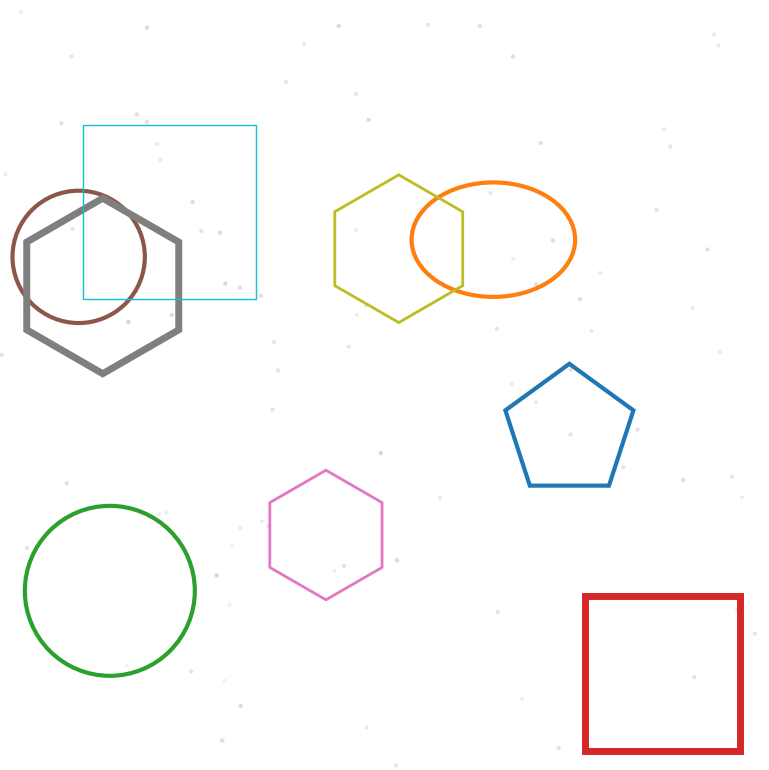[{"shape": "pentagon", "thickness": 1.5, "radius": 0.44, "center": [0.739, 0.44]}, {"shape": "oval", "thickness": 1.5, "radius": 0.53, "center": [0.641, 0.689]}, {"shape": "circle", "thickness": 1.5, "radius": 0.55, "center": [0.143, 0.233]}, {"shape": "square", "thickness": 2.5, "radius": 0.5, "center": [0.86, 0.126]}, {"shape": "circle", "thickness": 1.5, "radius": 0.43, "center": [0.102, 0.666]}, {"shape": "hexagon", "thickness": 1, "radius": 0.42, "center": [0.423, 0.305]}, {"shape": "hexagon", "thickness": 2.5, "radius": 0.57, "center": [0.133, 0.629]}, {"shape": "hexagon", "thickness": 1, "radius": 0.48, "center": [0.518, 0.677]}, {"shape": "square", "thickness": 0.5, "radius": 0.56, "center": [0.22, 0.724]}]